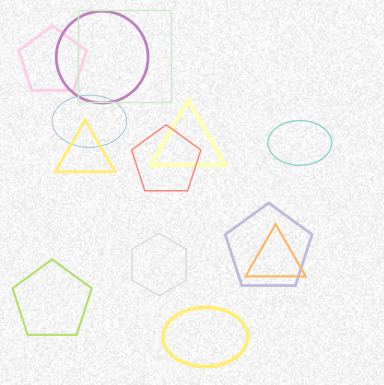[{"shape": "oval", "thickness": 1, "radius": 0.41, "center": [0.779, 0.629]}, {"shape": "triangle", "thickness": 3, "radius": 0.56, "center": [0.489, 0.628]}, {"shape": "pentagon", "thickness": 2, "radius": 0.59, "center": [0.698, 0.354]}, {"shape": "pentagon", "thickness": 1, "radius": 0.47, "center": [0.432, 0.581]}, {"shape": "oval", "thickness": 0.5, "radius": 0.48, "center": [0.232, 0.685]}, {"shape": "triangle", "thickness": 1.5, "radius": 0.45, "center": [0.716, 0.327]}, {"shape": "pentagon", "thickness": 1.5, "radius": 0.54, "center": [0.136, 0.218]}, {"shape": "pentagon", "thickness": 2, "radius": 0.46, "center": [0.137, 0.84]}, {"shape": "hexagon", "thickness": 1, "radius": 0.41, "center": [0.414, 0.313]}, {"shape": "circle", "thickness": 2, "radius": 0.6, "center": [0.265, 0.852]}, {"shape": "square", "thickness": 1, "radius": 0.6, "center": [0.323, 0.854]}, {"shape": "oval", "thickness": 2.5, "radius": 0.55, "center": [0.533, 0.125]}, {"shape": "triangle", "thickness": 2, "radius": 0.45, "center": [0.221, 0.599]}]